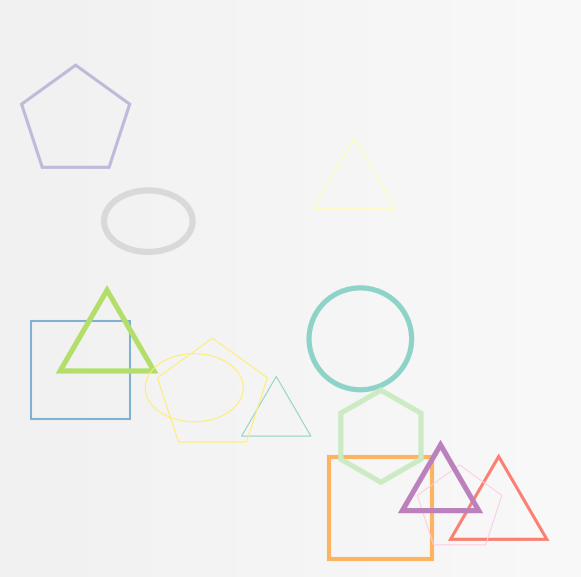[{"shape": "circle", "thickness": 2.5, "radius": 0.44, "center": [0.62, 0.412]}, {"shape": "triangle", "thickness": 0.5, "radius": 0.34, "center": [0.475, 0.278]}, {"shape": "triangle", "thickness": 0.5, "radius": 0.4, "center": [0.61, 0.679]}, {"shape": "pentagon", "thickness": 1.5, "radius": 0.49, "center": [0.13, 0.789]}, {"shape": "triangle", "thickness": 1.5, "radius": 0.48, "center": [0.858, 0.113]}, {"shape": "square", "thickness": 1, "radius": 0.43, "center": [0.139, 0.358]}, {"shape": "square", "thickness": 2, "radius": 0.44, "center": [0.654, 0.119]}, {"shape": "triangle", "thickness": 2.5, "radius": 0.47, "center": [0.184, 0.403]}, {"shape": "pentagon", "thickness": 0.5, "radius": 0.38, "center": [0.791, 0.118]}, {"shape": "oval", "thickness": 3, "radius": 0.38, "center": [0.255, 0.616]}, {"shape": "triangle", "thickness": 2.5, "radius": 0.38, "center": [0.758, 0.153]}, {"shape": "hexagon", "thickness": 2.5, "radius": 0.4, "center": [0.655, 0.244]}, {"shape": "pentagon", "thickness": 0.5, "radius": 0.5, "center": [0.365, 0.314]}, {"shape": "oval", "thickness": 0.5, "radius": 0.42, "center": [0.334, 0.328]}]